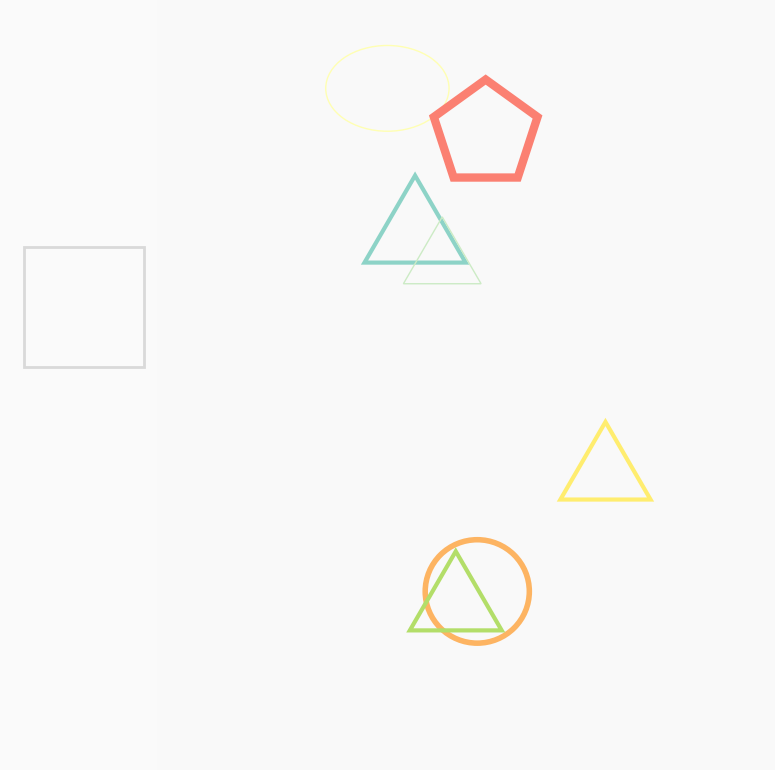[{"shape": "triangle", "thickness": 1.5, "radius": 0.38, "center": [0.536, 0.697]}, {"shape": "oval", "thickness": 0.5, "radius": 0.4, "center": [0.5, 0.885]}, {"shape": "pentagon", "thickness": 3, "radius": 0.35, "center": [0.627, 0.826]}, {"shape": "circle", "thickness": 2, "radius": 0.34, "center": [0.616, 0.232]}, {"shape": "triangle", "thickness": 1.5, "radius": 0.34, "center": [0.588, 0.216]}, {"shape": "square", "thickness": 1, "radius": 0.39, "center": [0.108, 0.601]}, {"shape": "triangle", "thickness": 0.5, "radius": 0.29, "center": [0.571, 0.66]}, {"shape": "triangle", "thickness": 1.5, "radius": 0.34, "center": [0.781, 0.385]}]